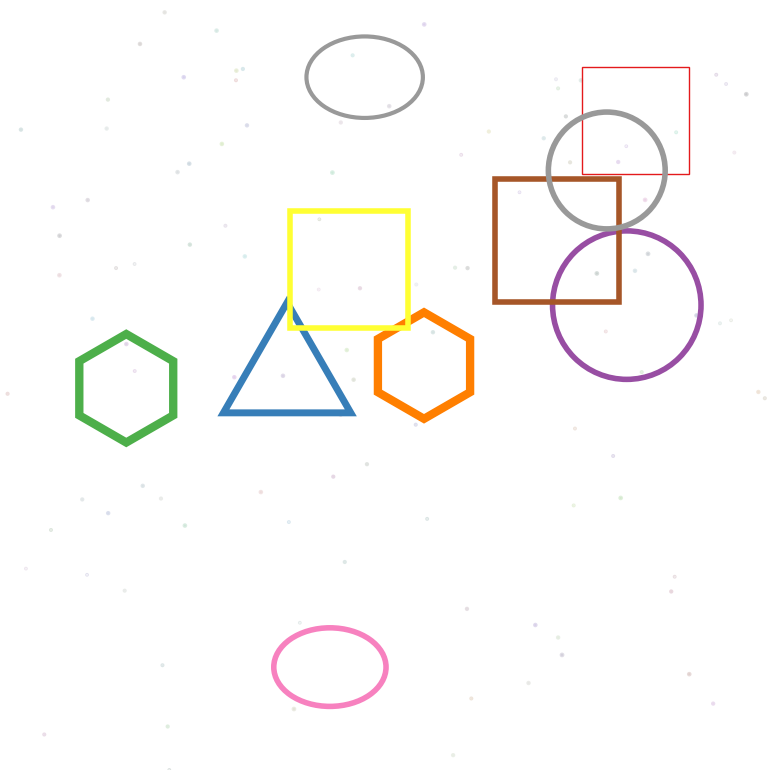[{"shape": "square", "thickness": 0.5, "radius": 0.35, "center": [0.825, 0.844]}, {"shape": "triangle", "thickness": 2.5, "radius": 0.48, "center": [0.373, 0.512]}, {"shape": "hexagon", "thickness": 3, "radius": 0.35, "center": [0.164, 0.496]}, {"shape": "circle", "thickness": 2, "radius": 0.48, "center": [0.814, 0.604]}, {"shape": "hexagon", "thickness": 3, "radius": 0.35, "center": [0.551, 0.525]}, {"shape": "square", "thickness": 2, "radius": 0.38, "center": [0.453, 0.65]}, {"shape": "square", "thickness": 2, "radius": 0.4, "center": [0.723, 0.687]}, {"shape": "oval", "thickness": 2, "radius": 0.36, "center": [0.428, 0.134]}, {"shape": "circle", "thickness": 2, "radius": 0.38, "center": [0.788, 0.779]}, {"shape": "oval", "thickness": 1.5, "radius": 0.38, "center": [0.474, 0.9]}]